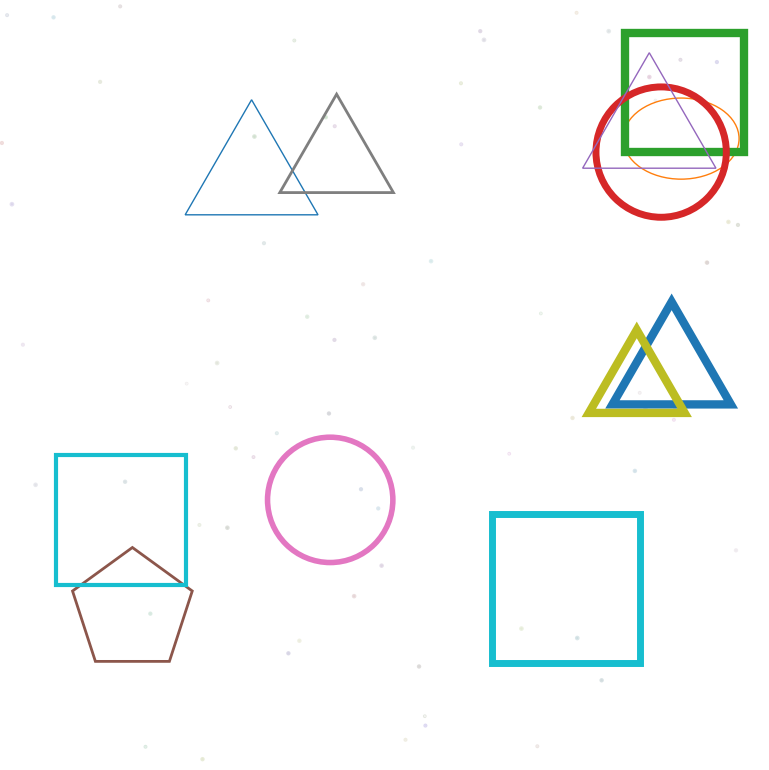[{"shape": "triangle", "thickness": 3, "radius": 0.44, "center": [0.872, 0.519]}, {"shape": "triangle", "thickness": 0.5, "radius": 0.5, "center": [0.327, 0.771]}, {"shape": "oval", "thickness": 0.5, "radius": 0.38, "center": [0.885, 0.82]}, {"shape": "square", "thickness": 3, "radius": 0.39, "center": [0.889, 0.88]}, {"shape": "circle", "thickness": 2.5, "radius": 0.42, "center": [0.859, 0.802]}, {"shape": "triangle", "thickness": 0.5, "radius": 0.5, "center": [0.843, 0.832]}, {"shape": "pentagon", "thickness": 1, "radius": 0.41, "center": [0.172, 0.207]}, {"shape": "circle", "thickness": 2, "radius": 0.41, "center": [0.429, 0.351]}, {"shape": "triangle", "thickness": 1, "radius": 0.43, "center": [0.437, 0.792]}, {"shape": "triangle", "thickness": 3, "radius": 0.36, "center": [0.827, 0.5]}, {"shape": "square", "thickness": 1.5, "radius": 0.42, "center": [0.157, 0.325]}, {"shape": "square", "thickness": 2.5, "radius": 0.48, "center": [0.735, 0.235]}]